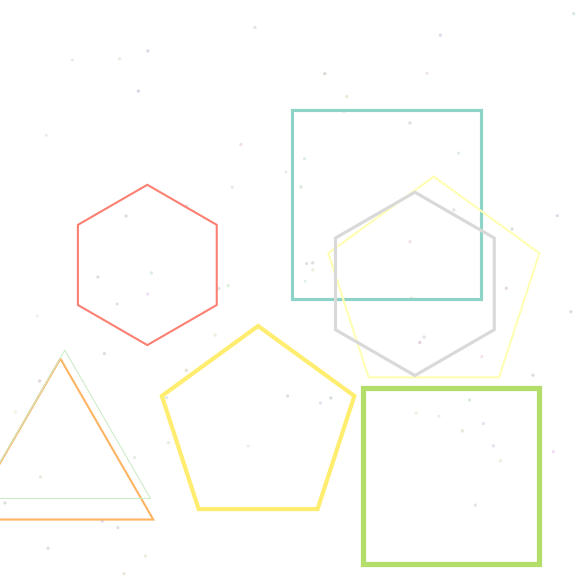[{"shape": "square", "thickness": 1.5, "radius": 0.82, "center": [0.669, 0.645]}, {"shape": "pentagon", "thickness": 1, "radius": 0.96, "center": [0.751, 0.501]}, {"shape": "hexagon", "thickness": 1, "radius": 0.69, "center": [0.255, 0.54]}, {"shape": "triangle", "thickness": 1, "radius": 0.93, "center": [0.105, 0.192]}, {"shape": "square", "thickness": 2.5, "radius": 0.76, "center": [0.781, 0.175]}, {"shape": "hexagon", "thickness": 1.5, "radius": 0.79, "center": [0.718, 0.508]}, {"shape": "triangle", "thickness": 0.5, "radius": 0.86, "center": [0.112, 0.222]}, {"shape": "pentagon", "thickness": 2, "radius": 0.88, "center": [0.447, 0.259]}]